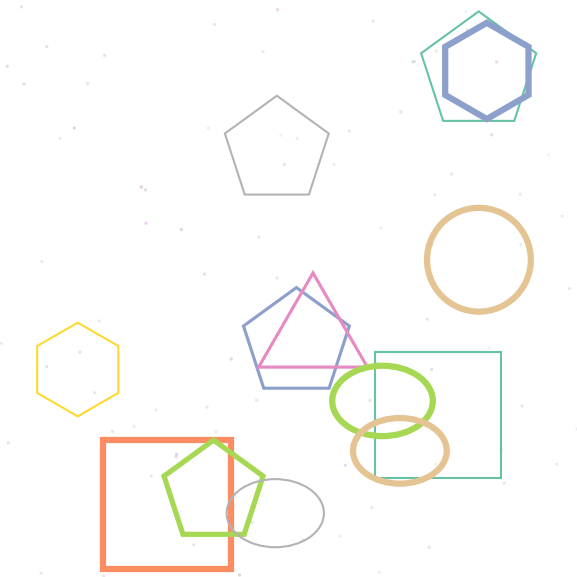[{"shape": "square", "thickness": 1, "radius": 0.54, "center": [0.759, 0.28]}, {"shape": "pentagon", "thickness": 1, "radius": 0.52, "center": [0.829, 0.875]}, {"shape": "square", "thickness": 3, "radius": 0.56, "center": [0.289, 0.126]}, {"shape": "hexagon", "thickness": 3, "radius": 0.42, "center": [0.843, 0.876]}, {"shape": "pentagon", "thickness": 1.5, "radius": 0.48, "center": [0.513, 0.405]}, {"shape": "triangle", "thickness": 1.5, "radius": 0.54, "center": [0.542, 0.418]}, {"shape": "oval", "thickness": 3, "radius": 0.44, "center": [0.662, 0.305]}, {"shape": "pentagon", "thickness": 2.5, "radius": 0.45, "center": [0.37, 0.147]}, {"shape": "hexagon", "thickness": 1, "radius": 0.41, "center": [0.135, 0.359]}, {"shape": "oval", "thickness": 3, "radius": 0.41, "center": [0.692, 0.218]}, {"shape": "circle", "thickness": 3, "radius": 0.45, "center": [0.829, 0.549]}, {"shape": "oval", "thickness": 1, "radius": 0.42, "center": [0.477, 0.111]}, {"shape": "pentagon", "thickness": 1, "radius": 0.47, "center": [0.479, 0.739]}]